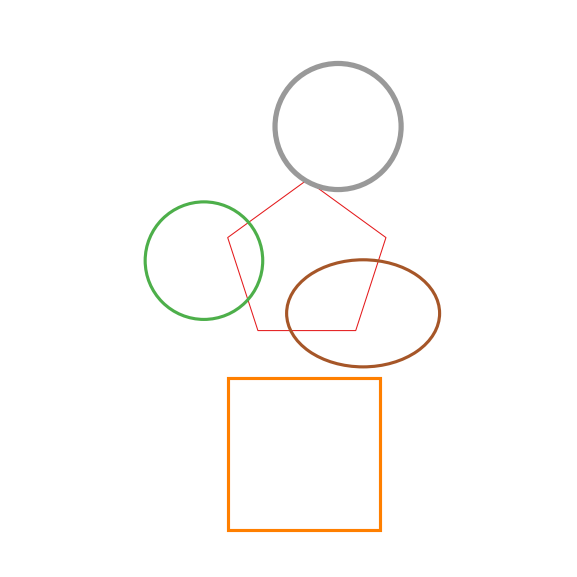[{"shape": "pentagon", "thickness": 0.5, "radius": 0.72, "center": [0.531, 0.543]}, {"shape": "circle", "thickness": 1.5, "radius": 0.51, "center": [0.353, 0.548]}, {"shape": "square", "thickness": 1.5, "radius": 0.66, "center": [0.526, 0.213]}, {"shape": "oval", "thickness": 1.5, "radius": 0.66, "center": [0.629, 0.457]}, {"shape": "circle", "thickness": 2.5, "radius": 0.55, "center": [0.585, 0.78]}]